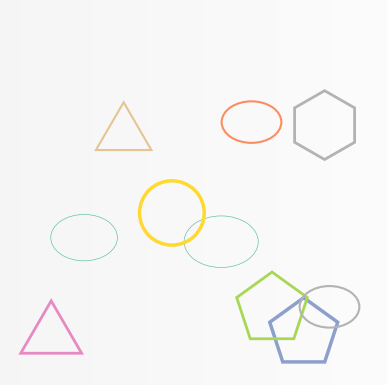[{"shape": "oval", "thickness": 0.5, "radius": 0.43, "center": [0.217, 0.383]}, {"shape": "oval", "thickness": 0.5, "radius": 0.48, "center": [0.571, 0.372]}, {"shape": "oval", "thickness": 1.5, "radius": 0.39, "center": [0.649, 0.683]}, {"shape": "pentagon", "thickness": 2.5, "radius": 0.46, "center": [0.784, 0.135]}, {"shape": "triangle", "thickness": 2, "radius": 0.45, "center": [0.132, 0.128]}, {"shape": "pentagon", "thickness": 2, "radius": 0.48, "center": [0.702, 0.198]}, {"shape": "circle", "thickness": 2.5, "radius": 0.42, "center": [0.444, 0.447]}, {"shape": "triangle", "thickness": 1.5, "radius": 0.41, "center": [0.319, 0.652]}, {"shape": "oval", "thickness": 1.5, "radius": 0.39, "center": [0.85, 0.203]}, {"shape": "hexagon", "thickness": 2, "radius": 0.45, "center": [0.838, 0.675]}]